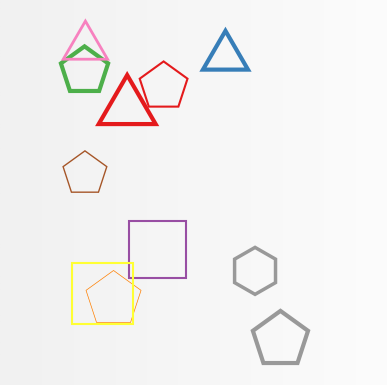[{"shape": "pentagon", "thickness": 1.5, "radius": 0.32, "center": [0.422, 0.776]}, {"shape": "triangle", "thickness": 3, "radius": 0.42, "center": [0.328, 0.72]}, {"shape": "triangle", "thickness": 3, "radius": 0.34, "center": [0.582, 0.853]}, {"shape": "pentagon", "thickness": 3, "radius": 0.32, "center": [0.218, 0.816]}, {"shape": "square", "thickness": 1.5, "radius": 0.37, "center": [0.407, 0.352]}, {"shape": "pentagon", "thickness": 0.5, "radius": 0.37, "center": [0.293, 0.223]}, {"shape": "square", "thickness": 1.5, "radius": 0.39, "center": [0.264, 0.238]}, {"shape": "pentagon", "thickness": 1, "radius": 0.3, "center": [0.219, 0.549]}, {"shape": "triangle", "thickness": 2, "radius": 0.33, "center": [0.22, 0.879]}, {"shape": "hexagon", "thickness": 2.5, "radius": 0.3, "center": [0.658, 0.296]}, {"shape": "pentagon", "thickness": 3, "radius": 0.37, "center": [0.724, 0.118]}]